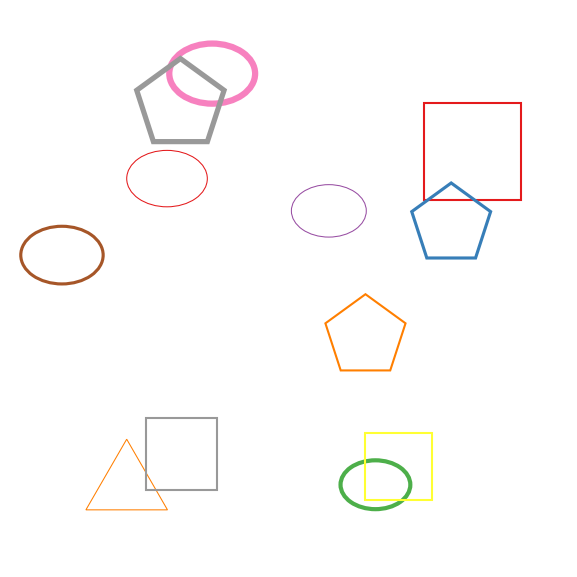[{"shape": "square", "thickness": 1, "radius": 0.42, "center": [0.818, 0.737]}, {"shape": "oval", "thickness": 0.5, "radius": 0.35, "center": [0.289, 0.69]}, {"shape": "pentagon", "thickness": 1.5, "radius": 0.36, "center": [0.781, 0.61]}, {"shape": "oval", "thickness": 2, "radius": 0.3, "center": [0.65, 0.16]}, {"shape": "oval", "thickness": 0.5, "radius": 0.32, "center": [0.569, 0.634]}, {"shape": "pentagon", "thickness": 1, "radius": 0.36, "center": [0.633, 0.417]}, {"shape": "triangle", "thickness": 0.5, "radius": 0.41, "center": [0.219, 0.157]}, {"shape": "square", "thickness": 1, "radius": 0.29, "center": [0.69, 0.191]}, {"shape": "oval", "thickness": 1.5, "radius": 0.36, "center": [0.107, 0.557]}, {"shape": "oval", "thickness": 3, "radius": 0.37, "center": [0.367, 0.872]}, {"shape": "square", "thickness": 1, "radius": 0.31, "center": [0.314, 0.212]}, {"shape": "pentagon", "thickness": 2.5, "radius": 0.4, "center": [0.312, 0.818]}]